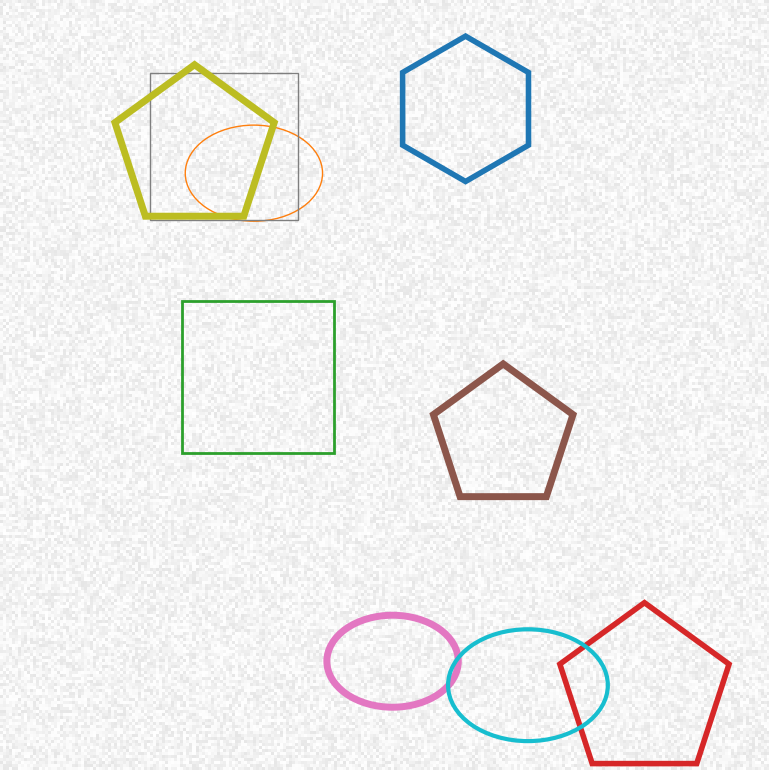[{"shape": "hexagon", "thickness": 2, "radius": 0.47, "center": [0.605, 0.859]}, {"shape": "oval", "thickness": 0.5, "radius": 0.45, "center": [0.33, 0.775]}, {"shape": "square", "thickness": 1, "radius": 0.49, "center": [0.335, 0.511]}, {"shape": "pentagon", "thickness": 2, "radius": 0.58, "center": [0.837, 0.102]}, {"shape": "pentagon", "thickness": 2.5, "radius": 0.48, "center": [0.654, 0.432]}, {"shape": "oval", "thickness": 2.5, "radius": 0.43, "center": [0.51, 0.141]}, {"shape": "square", "thickness": 0.5, "radius": 0.48, "center": [0.291, 0.81]}, {"shape": "pentagon", "thickness": 2.5, "radius": 0.54, "center": [0.253, 0.807]}, {"shape": "oval", "thickness": 1.5, "radius": 0.52, "center": [0.686, 0.11]}]